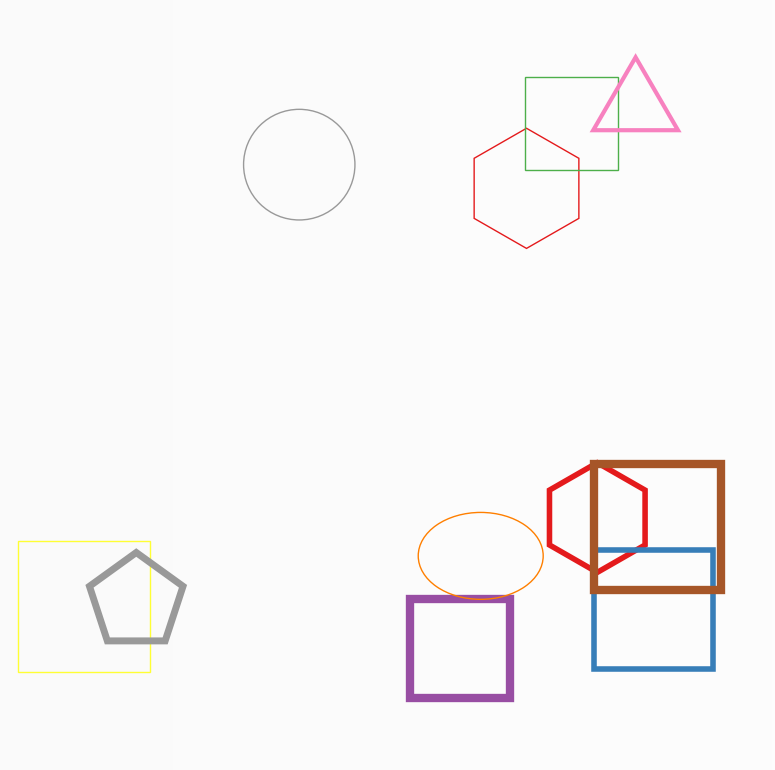[{"shape": "hexagon", "thickness": 2, "radius": 0.36, "center": [0.771, 0.328]}, {"shape": "hexagon", "thickness": 0.5, "radius": 0.39, "center": [0.679, 0.755]}, {"shape": "square", "thickness": 2, "radius": 0.39, "center": [0.843, 0.209]}, {"shape": "square", "thickness": 0.5, "radius": 0.3, "center": [0.738, 0.839]}, {"shape": "square", "thickness": 3, "radius": 0.32, "center": [0.593, 0.158]}, {"shape": "oval", "thickness": 0.5, "radius": 0.4, "center": [0.62, 0.278]}, {"shape": "square", "thickness": 0.5, "radius": 0.43, "center": [0.108, 0.212]}, {"shape": "square", "thickness": 3, "radius": 0.41, "center": [0.849, 0.316]}, {"shape": "triangle", "thickness": 1.5, "radius": 0.32, "center": [0.82, 0.862]}, {"shape": "pentagon", "thickness": 2.5, "radius": 0.32, "center": [0.176, 0.219]}, {"shape": "circle", "thickness": 0.5, "radius": 0.36, "center": [0.386, 0.786]}]